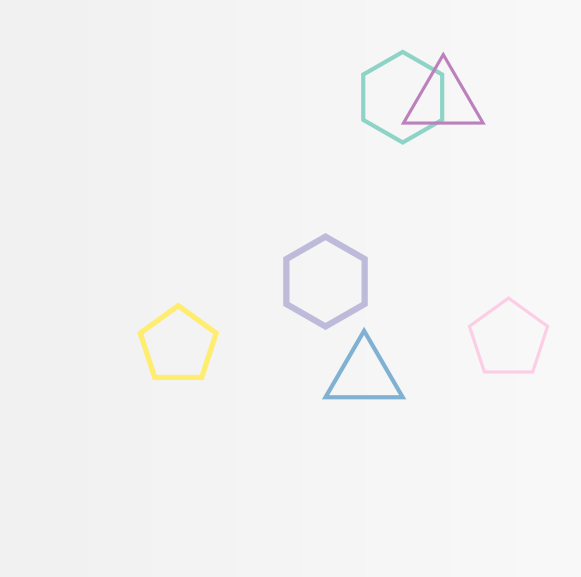[{"shape": "hexagon", "thickness": 2, "radius": 0.39, "center": [0.693, 0.831]}, {"shape": "hexagon", "thickness": 3, "radius": 0.39, "center": [0.56, 0.512]}, {"shape": "triangle", "thickness": 2, "radius": 0.38, "center": [0.626, 0.35]}, {"shape": "pentagon", "thickness": 1.5, "radius": 0.35, "center": [0.875, 0.412]}, {"shape": "triangle", "thickness": 1.5, "radius": 0.4, "center": [0.763, 0.826]}, {"shape": "pentagon", "thickness": 2.5, "radius": 0.34, "center": [0.307, 0.401]}]